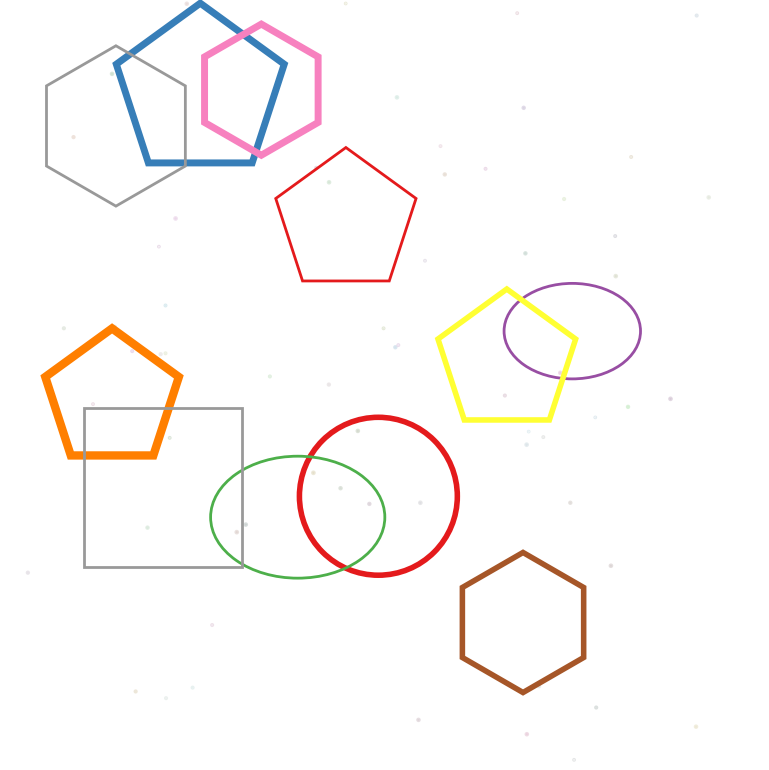[{"shape": "pentagon", "thickness": 1, "radius": 0.48, "center": [0.449, 0.713]}, {"shape": "circle", "thickness": 2, "radius": 0.51, "center": [0.491, 0.356]}, {"shape": "pentagon", "thickness": 2.5, "radius": 0.57, "center": [0.26, 0.881]}, {"shape": "oval", "thickness": 1, "radius": 0.57, "center": [0.387, 0.328]}, {"shape": "oval", "thickness": 1, "radius": 0.44, "center": [0.743, 0.57]}, {"shape": "pentagon", "thickness": 3, "radius": 0.46, "center": [0.146, 0.482]}, {"shape": "pentagon", "thickness": 2, "radius": 0.47, "center": [0.658, 0.531]}, {"shape": "hexagon", "thickness": 2, "radius": 0.45, "center": [0.679, 0.192]}, {"shape": "hexagon", "thickness": 2.5, "radius": 0.43, "center": [0.339, 0.884]}, {"shape": "square", "thickness": 1, "radius": 0.51, "center": [0.212, 0.367]}, {"shape": "hexagon", "thickness": 1, "radius": 0.52, "center": [0.151, 0.836]}]